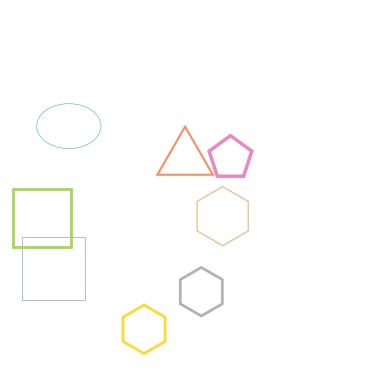[{"shape": "oval", "thickness": 0.5, "radius": 0.42, "center": [0.179, 0.672]}, {"shape": "triangle", "thickness": 1.5, "radius": 0.42, "center": [0.481, 0.588]}, {"shape": "square", "thickness": 0.5, "radius": 0.41, "center": [0.14, 0.302]}, {"shape": "pentagon", "thickness": 2.5, "radius": 0.29, "center": [0.599, 0.589]}, {"shape": "square", "thickness": 2, "radius": 0.38, "center": [0.11, 0.434]}, {"shape": "hexagon", "thickness": 2, "radius": 0.32, "center": [0.374, 0.145]}, {"shape": "hexagon", "thickness": 1, "radius": 0.38, "center": [0.578, 0.438]}, {"shape": "hexagon", "thickness": 2, "radius": 0.31, "center": [0.523, 0.242]}]